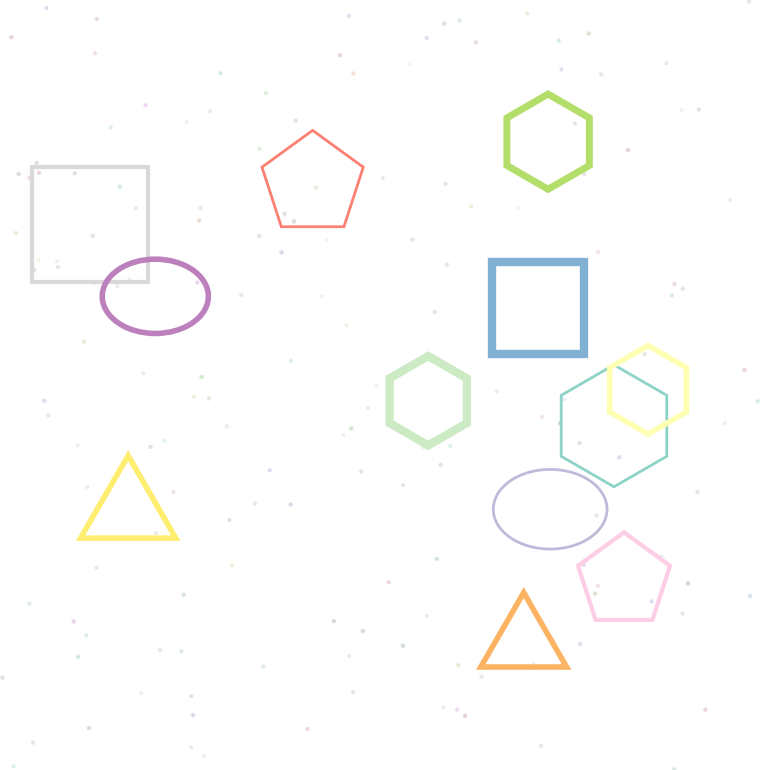[{"shape": "hexagon", "thickness": 1, "radius": 0.4, "center": [0.797, 0.447]}, {"shape": "hexagon", "thickness": 2, "radius": 0.29, "center": [0.842, 0.494]}, {"shape": "oval", "thickness": 1, "radius": 0.37, "center": [0.714, 0.339]}, {"shape": "pentagon", "thickness": 1, "radius": 0.35, "center": [0.406, 0.762]}, {"shape": "square", "thickness": 3, "radius": 0.3, "center": [0.699, 0.6]}, {"shape": "triangle", "thickness": 2, "radius": 0.32, "center": [0.68, 0.166]}, {"shape": "hexagon", "thickness": 2.5, "radius": 0.31, "center": [0.712, 0.816]}, {"shape": "pentagon", "thickness": 1.5, "radius": 0.31, "center": [0.81, 0.246]}, {"shape": "square", "thickness": 1.5, "radius": 0.38, "center": [0.117, 0.709]}, {"shape": "oval", "thickness": 2, "radius": 0.34, "center": [0.202, 0.615]}, {"shape": "hexagon", "thickness": 3, "radius": 0.29, "center": [0.556, 0.48]}, {"shape": "triangle", "thickness": 2, "radius": 0.36, "center": [0.166, 0.337]}]